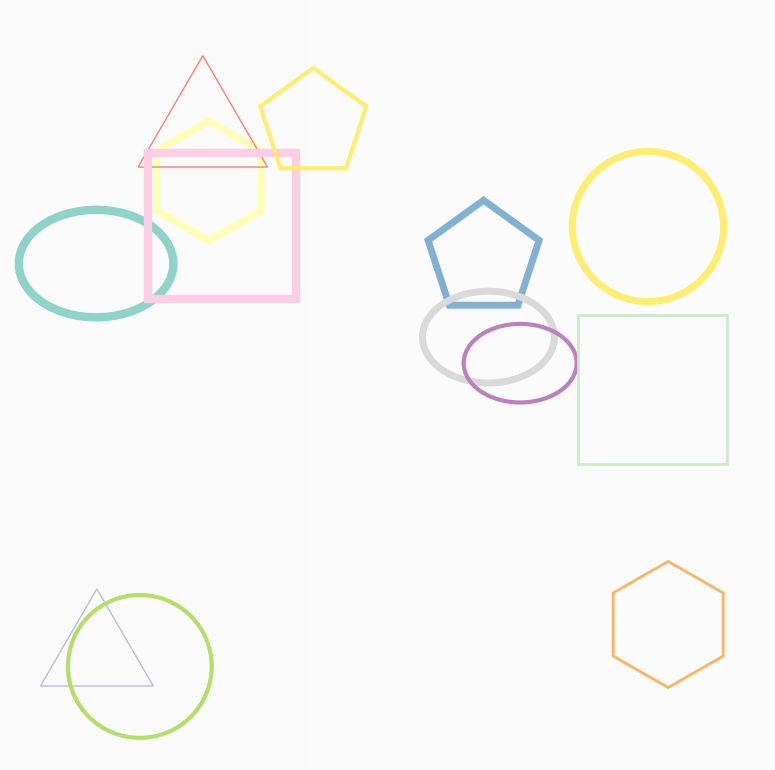[{"shape": "oval", "thickness": 3, "radius": 0.5, "center": [0.124, 0.658]}, {"shape": "hexagon", "thickness": 2.5, "radius": 0.39, "center": [0.269, 0.765]}, {"shape": "triangle", "thickness": 0.5, "radius": 0.42, "center": [0.125, 0.151]}, {"shape": "triangle", "thickness": 0.5, "radius": 0.48, "center": [0.262, 0.831]}, {"shape": "pentagon", "thickness": 2.5, "radius": 0.38, "center": [0.624, 0.665]}, {"shape": "hexagon", "thickness": 1, "radius": 0.41, "center": [0.862, 0.189]}, {"shape": "circle", "thickness": 1.5, "radius": 0.46, "center": [0.18, 0.135]}, {"shape": "square", "thickness": 3, "radius": 0.48, "center": [0.286, 0.707]}, {"shape": "oval", "thickness": 2.5, "radius": 0.43, "center": [0.63, 0.562]}, {"shape": "oval", "thickness": 1.5, "radius": 0.36, "center": [0.671, 0.528]}, {"shape": "square", "thickness": 1, "radius": 0.48, "center": [0.842, 0.494]}, {"shape": "pentagon", "thickness": 1.5, "radius": 0.36, "center": [0.404, 0.84]}, {"shape": "circle", "thickness": 2.5, "radius": 0.49, "center": [0.836, 0.706]}]